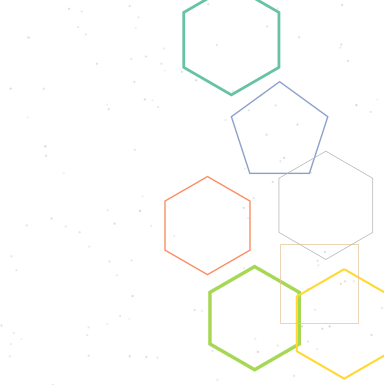[{"shape": "hexagon", "thickness": 2, "radius": 0.71, "center": [0.601, 0.896]}, {"shape": "hexagon", "thickness": 1, "radius": 0.64, "center": [0.539, 0.414]}, {"shape": "pentagon", "thickness": 1, "radius": 0.66, "center": [0.726, 0.656]}, {"shape": "hexagon", "thickness": 2.5, "radius": 0.67, "center": [0.661, 0.174]}, {"shape": "hexagon", "thickness": 1.5, "radius": 0.71, "center": [0.894, 0.159]}, {"shape": "square", "thickness": 0.5, "radius": 0.51, "center": [0.829, 0.264]}, {"shape": "hexagon", "thickness": 0.5, "radius": 0.7, "center": [0.846, 0.467]}]